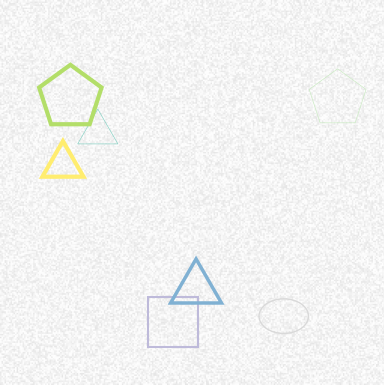[{"shape": "triangle", "thickness": 0.5, "radius": 0.3, "center": [0.254, 0.656]}, {"shape": "square", "thickness": 1.5, "radius": 0.33, "center": [0.449, 0.164]}, {"shape": "triangle", "thickness": 2.5, "radius": 0.38, "center": [0.509, 0.251]}, {"shape": "pentagon", "thickness": 3, "radius": 0.43, "center": [0.183, 0.746]}, {"shape": "oval", "thickness": 1, "radius": 0.32, "center": [0.737, 0.179]}, {"shape": "pentagon", "thickness": 0.5, "radius": 0.39, "center": [0.877, 0.744]}, {"shape": "triangle", "thickness": 3, "radius": 0.31, "center": [0.163, 0.572]}]